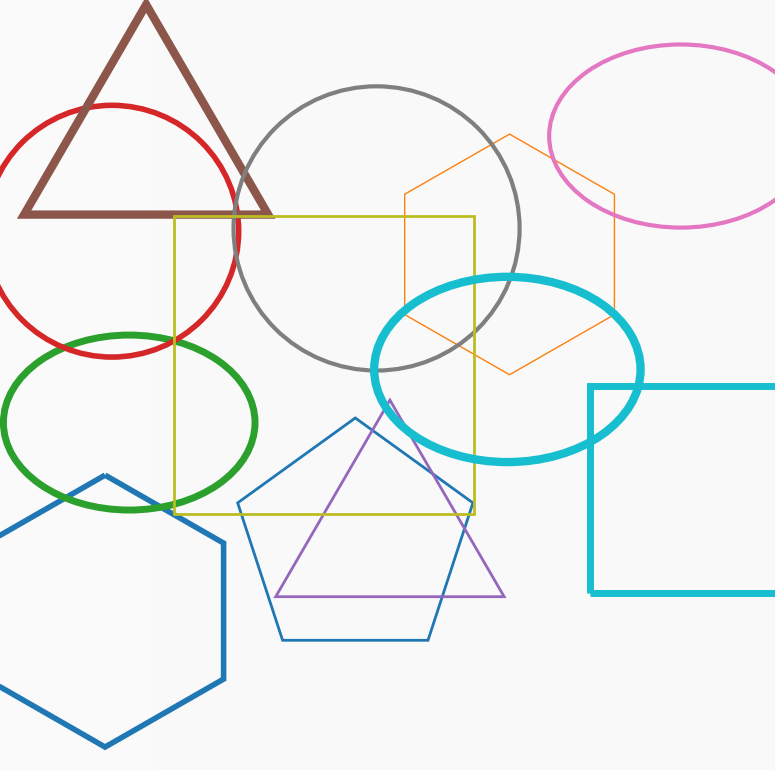[{"shape": "hexagon", "thickness": 2, "radius": 0.88, "center": [0.136, 0.206]}, {"shape": "pentagon", "thickness": 1, "radius": 0.8, "center": [0.458, 0.298]}, {"shape": "hexagon", "thickness": 0.5, "radius": 0.78, "center": [0.657, 0.67]}, {"shape": "oval", "thickness": 2.5, "radius": 0.81, "center": [0.167, 0.451]}, {"shape": "circle", "thickness": 2, "radius": 0.82, "center": [0.144, 0.7]}, {"shape": "triangle", "thickness": 1, "radius": 0.85, "center": [0.503, 0.31]}, {"shape": "triangle", "thickness": 3, "radius": 0.91, "center": [0.189, 0.812]}, {"shape": "oval", "thickness": 1.5, "radius": 0.85, "center": [0.878, 0.823]}, {"shape": "circle", "thickness": 1.5, "radius": 0.92, "center": [0.486, 0.703]}, {"shape": "square", "thickness": 1, "radius": 0.97, "center": [0.418, 0.526]}, {"shape": "square", "thickness": 2.5, "radius": 0.67, "center": [0.896, 0.364]}, {"shape": "oval", "thickness": 3, "radius": 0.86, "center": [0.655, 0.52]}]